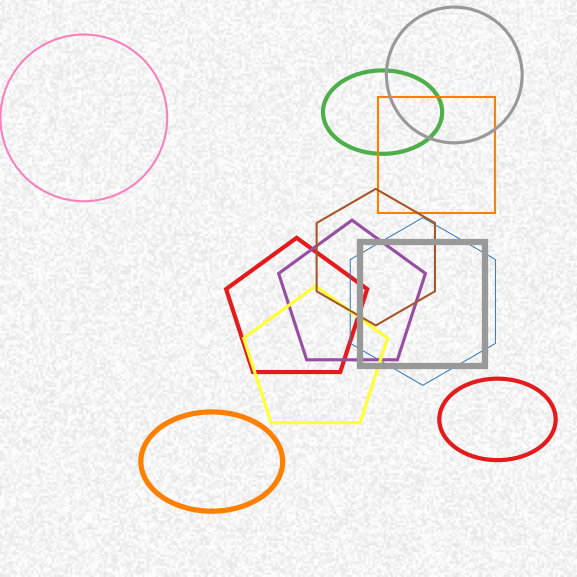[{"shape": "pentagon", "thickness": 2, "radius": 0.64, "center": [0.514, 0.459]}, {"shape": "oval", "thickness": 2, "radius": 0.5, "center": [0.861, 0.273]}, {"shape": "hexagon", "thickness": 0.5, "radius": 0.73, "center": [0.732, 0.477]}, {"shape": "oval", "thickness": 2, "radius": 0.52, "center": [0.662, 0.805]}, {"shape": "pentagon", "thickness": 1.5, "radius": 0.67, "center": [0.61, 0.484]}, {"shape": "oval", "thickness": 2.5, "radius": 0.61, "center": [0.367, 0.2]}, {"shape": "square", "thickness": 1, "radius": 0.5, "center": [0.756, 0.73]}, {"shape": "pentagon", "thickness": 1.5, "radius": 0.65, "center": [0.547, 0.373]}, {"shape": "hexagon", "thickness": 1, "radius": 0.59, "center": [0.651, 0.554]}, {"shape": "circle", "thickness": 1, "radius": 0.72, "center": [0.145, 0.795]}, {"shape": "square", "thickness": 3, "radius": 0.54, "center": [0.732, 0.473]}, {"shape": "circle", "thickness": 1.5, "radius": 0.59, "center": [0.787, 0.869]}]